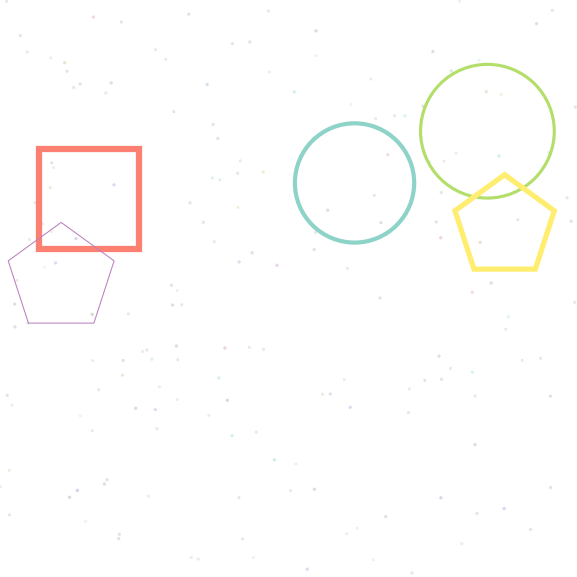[{"shape": "circle", "thickness": 2, "radius": 0.52, "center": [0.614, 0.682]}, {"shape": "square", "thickness": 3, "radius": 0.43, "center": [0.154, 0.654]}, {"shape": "circle", "thickness": 1.5, "radius": 0.58, "center": [0.844, 0.772]}, {"shape": "pentagon", "thickness": 0.5, "radius": 0.48, "center": [0.106, 0.518]}, {"shape": "pentagon", "thickness": 2.5, "radius": 0.45, "center": [0.874, 0.606]}]